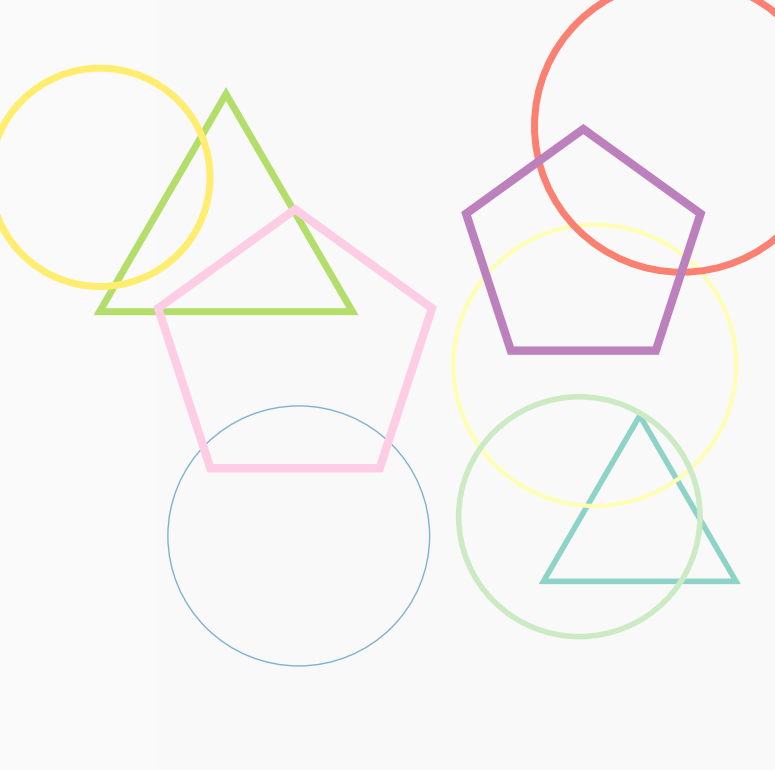[{"shape": "triangle", "thickness": 2, "radius": 0.72, "center": [0.825, 0.317]}, {"shape": "circle", "thickness": 1.5, "radius": 0.91, "center": [0.768, 0.526]}, {"shape": "circle", "thickness": 2.5, "radius": 0.95, "center": [0.88, 0.836]}, {"shape": "circle", "thickness": 0.5, "radius": 0.84, "center": [0.385, 0.304]}, {"shape": "triangle", "thickness": 2.5, "radius": 0.94, "center": [0.292, 0.689]}, {"shape": "pentagon", "thickness": 3, "radius": 0.93, "center": [0.381, 0.542]}, {"shape": "pentagon", "thickness": 3, "radius": 0.8, "center": [0.753, 0.673]}, {"shape": "circle", "thickness": 2, "radius": 0.78, "center": [0.748, 0.329]}, {"shape": "circle", "thickness": 2.5, "radius": 0.71, "center": [0.129, 0.77]}]